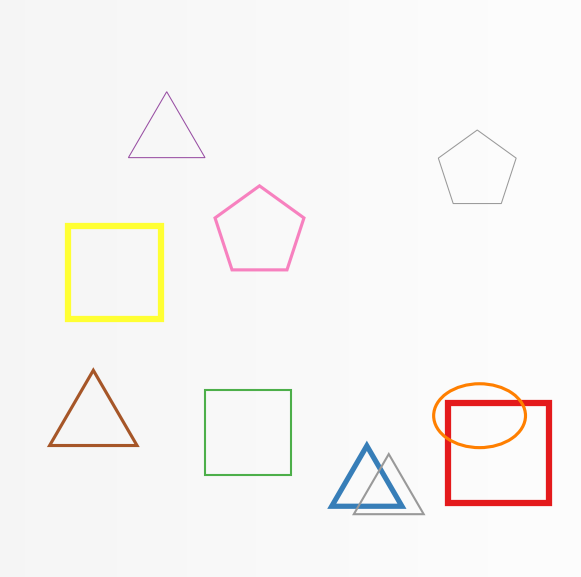[{"shape": "square", "thickness": 3, "radius": 0.43, "center": [0.858, 0.215]}, {"shape": "triangle", "thickness": 2.5, "radius": 0.35, "center": [0.631, 0.157]}, {"shape": "square", "thickness": 1, "radius": 0.37, "center": [0.427, 0.25]}, {"shape": "triangle", "thickness": 0.5, "radius": 0.38, "center": [0.287, 0.764]}, {"shape": "oval", "thickness": 1.5, "radius": 0.4, "center": [0.825, 0.279]}, {"shape": "square", "thickness": 3, "radius": 0.4, "center": [0.197, 0.528]}, {"shape": "triangle", "thickness": 1.5, "radius": 0.43, "center": [0.161, 0.271]}, {"shape": "pentagon", "thickness": 1.5, "radius": 0.4, "center": [0.446, 0.597]}, {"shape": "pentagon", "thickness": 0.5, "radius": 0.35, "center": [0.821, 0.704]}, {"shape": "triangle", "thickness": 1, "radius": 0.35, "center": [0.669, 0.143]}]